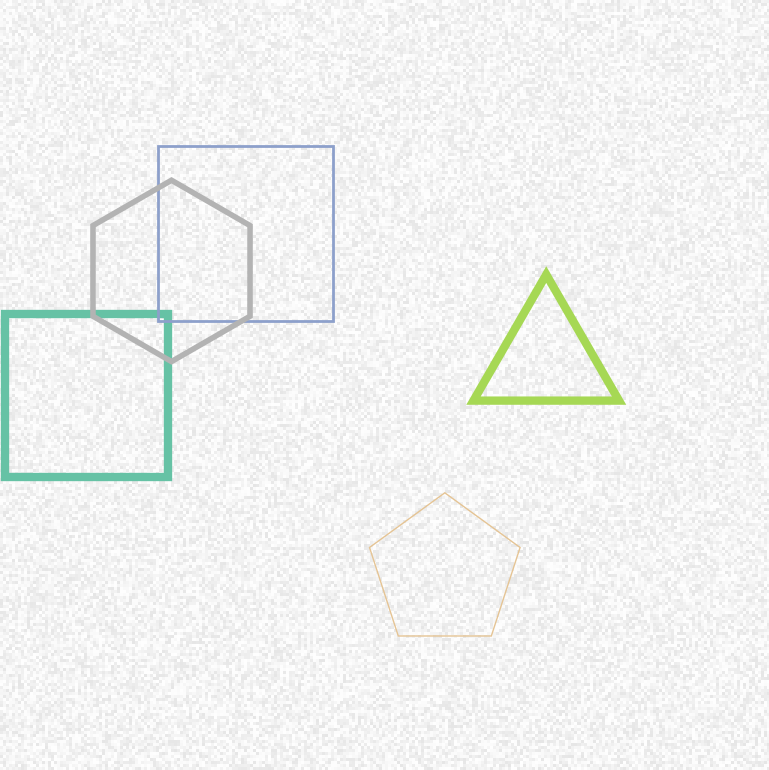[{"shape": "square", "thickness": 3, "radius": 0.53, "center": [0.112, 0.487]}, {"shape": "square", "thickness": 1, "radius": 0.57, "center": [0.319, 0.697]}, {"shape": "triangle", "thickness": 3, "radius": 0.55, "center": [0.709, 0.534]}, {"shape": "pentagon", "thickness": 0.5, "radius": 0.51, "center": [0.578, 0.257]}, {"shape": "hexagon", "thickness": 2, "radius": 0.59, "center": [0.223, 0.648]}]